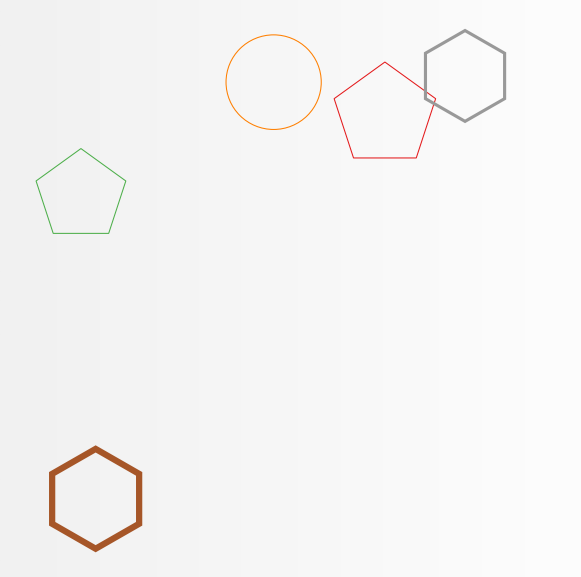[{"shape": "pentagon", "thickness": 0.5, "radius": 0.46, "center": [0.662, 0.8]}, {"shape": "pentagon", "thickness": 0.5, "radius": 0.41, "center": [0.139, 0.661]}, {"shape": "circle", "thickness": 0.5, "radius": 0.41, "center": [0.471, 0.857]}, {"shape": "hexagon", "thickness": 3, "radius": 0.43, "center": [0.165, 0.135]}, {"shape": "hexagon", "thickness": 1.5, "radius": 0.39, "center": [0.8, 0.868]}]